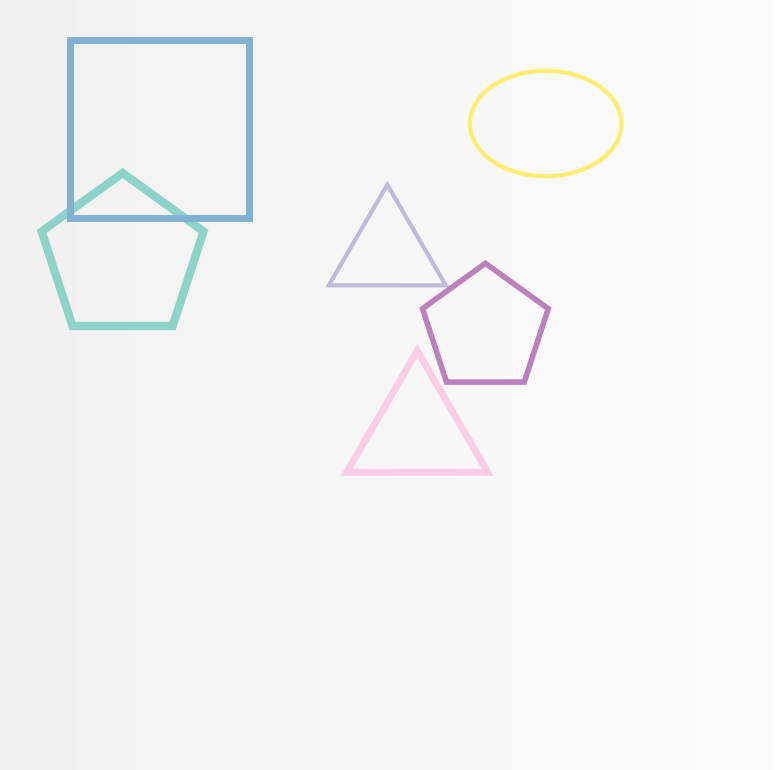[{"shape": "pentagon", "thickness": 3, "radius": 0.55, "center": [0.158, 0.665]}, {"shape": "triangle", "thickness": 1.5, "radius": 0.44, "center": [0.5, 0.673]}, {"shape": "square", "thickness": 2.5, "radius": 0.58, "center": [0.206, 0.833]}, {"shape": "triangle", "thickness": 2.5, "radius": 0.53, "center": [0.538, 0.439]}, {"shape": "pentagon", "thickness": 2, "radius": 0.43, "center": [0.626, 0.573]}, {"shape": "oval", "thickness": 1.5, "radius": 0.49, "center": [0.704, 0.84]}]